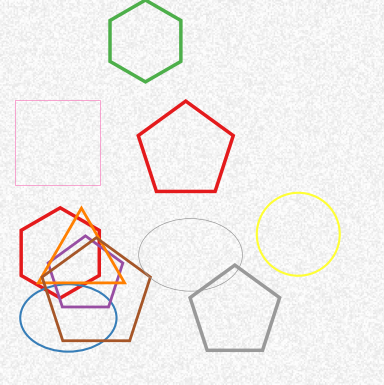[{"shape": "hexagon", "thickness": 2.5, "radius": 0.59, "center": [0.156, 0.343]}, {"shape": "pentagon", "thickness": 2.5, "radius": 0.65, "center": [0.483, 0.608]}, {"shape": "oval", "thickness": 1.5, "radius": 0.63, "center": [0.178, 0.174]}, {"shape": "hexagon", "thickness": 2.5, "radius": 0.53, "center": [0.378, 0.894]}, {"shape": "pentagon", "thickness": 2, "radius": 0.51, "center": [0.222, 0.285]}, {"shape": "triangle", "thickness": 2, "radius": 0.65, "center": [0.212, 0.33]}, {"shape": "circle", "thickness": 1.5, "radius": 0.54, "center": [0.775, 0.392]}, {"shape": "pentagon", "thickness": 2, "radius": 0.74, "center": [0.25, 0.235]}, {"shape": "square", "thickness": 0.5, "radius": 0.55, "center": [0.15, 0.63]}, {"shape": "oval", "thickness": 0.5, "radius": 0.67, "center": [0.495, 0.338]}, {"shape": "pentagon", "thickness": 2.5, "radius": 0.61, "center": [0.61, 0.189]}]